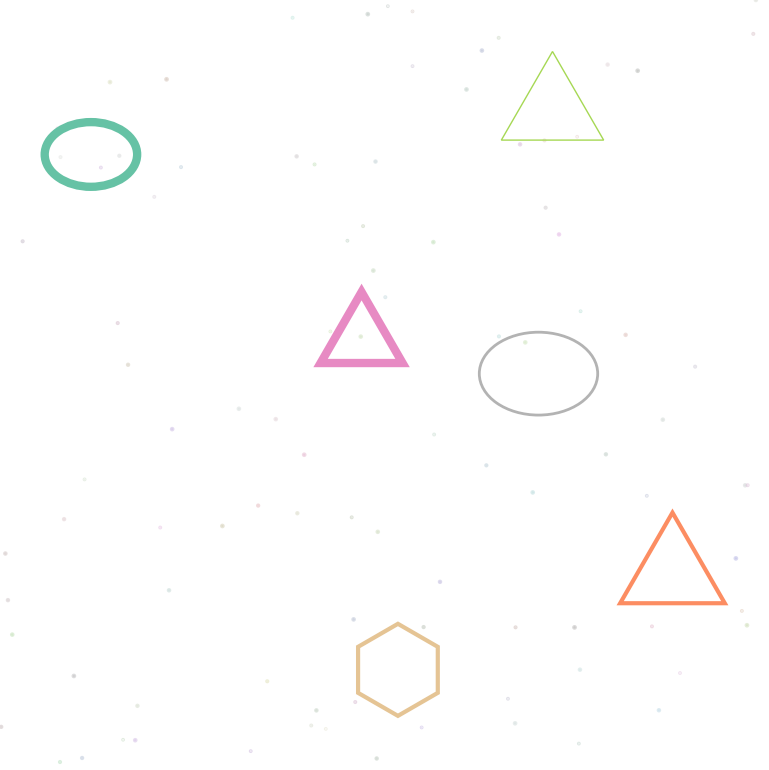[{"shape": "oval", "thickness": 3, "radius": 0.3, "center": [0.118, 0.799]}, {"shape": "triangle", "thickness": 1.5, "radius": 0.39, "center": [0.873, 0.256]}, {"shape": "triangle", "thickness": 3, "radius": 0.31, "center": [0.47, 0.559]}, {"shape": "triangle", "thickness": 0.5, "radius": 0.38, "center": [0.718, 0.856]}, {"shape": "hexagon", "thickness": 1.5, "radius": 0.3, "center": [0.517, 0.13]}, {"shape": "oval", "thickness": 1, "radius": 0.38, "center": [0.699, 0.515]}]